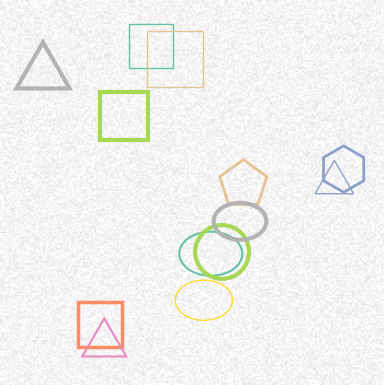[{"shape": "square", "thickness": 1, "radius": 0.29, "center": [0.391, 0.88]}, {"shape": "oval", "thickness": 1.5, "radius": 0.41, "center": [0.548, 0.341]}, {"shape": "square", "thickness": 2.5, "radius": 0.29, "center": [0.26, 0.157]}, {"shape": "triangle", "thickness": 1, "radius": 0.29, "center": [0.869, 0.526]}, {"shape": "hexagon", "thickness": 2, "radius": 0.3, "center": [0.893, 0.561]}, {"shape": "triangle", "thickness": 1.5, "radius": 0.33, "center": [0.271, 0.107]}, {"shape": "circle", "thickness": 3, "radius": 0.35, "center": [0.577, 0.346]}, {"shape": "square", "thickness": 3, "radius": 0.31, "center": [0.322, 0.698]}, {"shape": "oval", "thickness": 1, "radius": 0.37, "center": [0.529, 0.22]}, {"shape": "square", "thickness": 1, "radius": 0.37, "center": [0.454, 0.847]}, {"shape": "pentagon", "thickness": 2, "radius": 0.32, "center": [0.632, 0.521]}, {"shape": "oval", "thickness": 3, "radius": 0.34, "center": [0.623, 0.425]}, {"shape": "triangle", "thickness": 3, "radius": 0.4, "center": [0.112, 0.81]}]